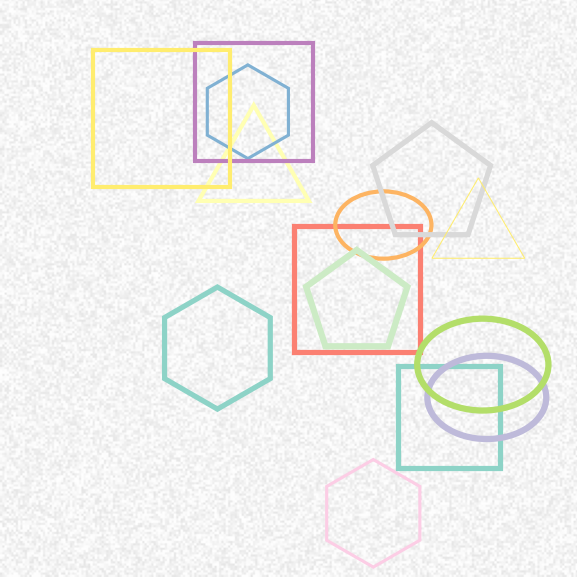[{"shape": "hexagon", "thickness": 2.5, "radius": 0.53, "center": [0.376, 0.396]}, {"shape": "square", "thickness": 2.5, "radius": 0.44, "center": [0.777, 0.277]}, {"shape": "triangle", "thickness": 2, "radius": 0.55, "center": [0.439, 0.706]}, {"shape": "oval", "thickness": 3, "radius": 0.51, "center": [0.843, 0.311]}, {"shape": "square", "thickness": 2.5, "radius": 0.55, "center": [0.618, 0.499]}, {"shape": "hexagon", "thickness": 1.5, "radius": 0.41, "center": [0.429, 0.806]}, {"shape": "oval", "thickness": 2, "radius": 0.42, "center": [0.664, 0.609]}, {"shape": "oval", "thickness": 3, "radius": 0.57, "center": [0.836, 0.368]}, {"shape": "hexagon", "thickness": 1.5, "radius": 0.47, "center": [0.646, 0.11]}, {"shape": "pentagon", "thickness": 2.5, "radius": 0.54, "center": [0.747, 0.68]}, {"shape": "square", "thickness": 2, "radius": 0.51, "center": [0.441, 0.822]}, {"shape": "pentagon", "thickness": 3, "radius": 0.46, "center": [0.618, 0.474]}, {"shape": "triangle", "thickness": 0.5, "radius": 0.46, "center": [0.828, 0.598]}, {"shape": "square", "thickness": 2, "radius": 0.59, "center": [0.279, 0.795]}]